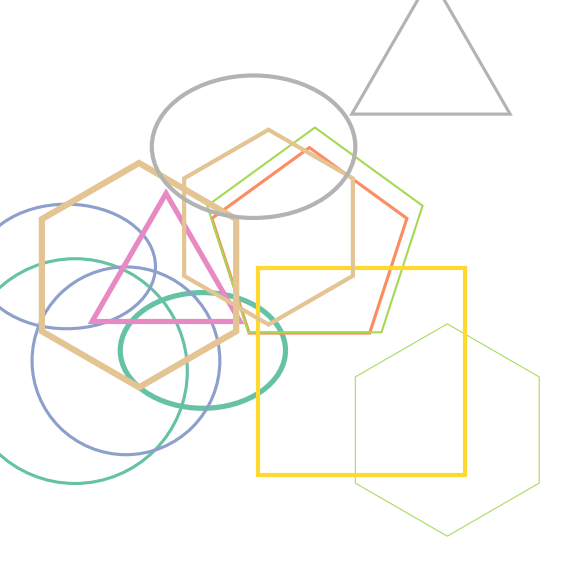[{"shape": "circle", "thickness": 1.5, "radius": 0.97, "center": [0.13, 0.357]}, {"shape": "oval", "thickness": 2.5, "radius": 0.72, "center": [0.351, 0.392]}, {"shape": "pentagon", "thickness": 1.5, "radius": 0.89, "center": [0.536, 0.566]}, {"shape": "circle", "thickness": 1.5, "radius": 0.81, "center": [0.218, 0.374]}, {"shape": "oval", "thickness": 1.5, "radius": 0.77, "center": [0.115, 0.538]}, {"shape": "triangle", "thickness": 2.5, "radius": 0.74, "center": [0.288, 0.516]}, {"shape": "pentagon", "thickness": 1, "radius": 0.98, "center": [0.545, 0.582]}, {"shape": "hexagon", "thickness": 0.5, "radius": 0.92, "center": [0.774, 0.255]}, {"shape": "square", "thickness": 2, "radius": 0.89, "center": [0.626, 0.356]}, {"shape": "hexagon", "thickness": 3, "radius": 0.97, "center": [0.241, 0.523]}, {"shape": "hexagon", "thickness": 2, "radius": 0.84, "center": [0.465, 0.606]}, {"shape": "oval", "thickness": 2, "radius": 0.88, "center": [0.439, 0.745]}, {"shape": "triangle", "thickness": 1.5, "radius": 0.79, "center": [0.746, 0.881]}]